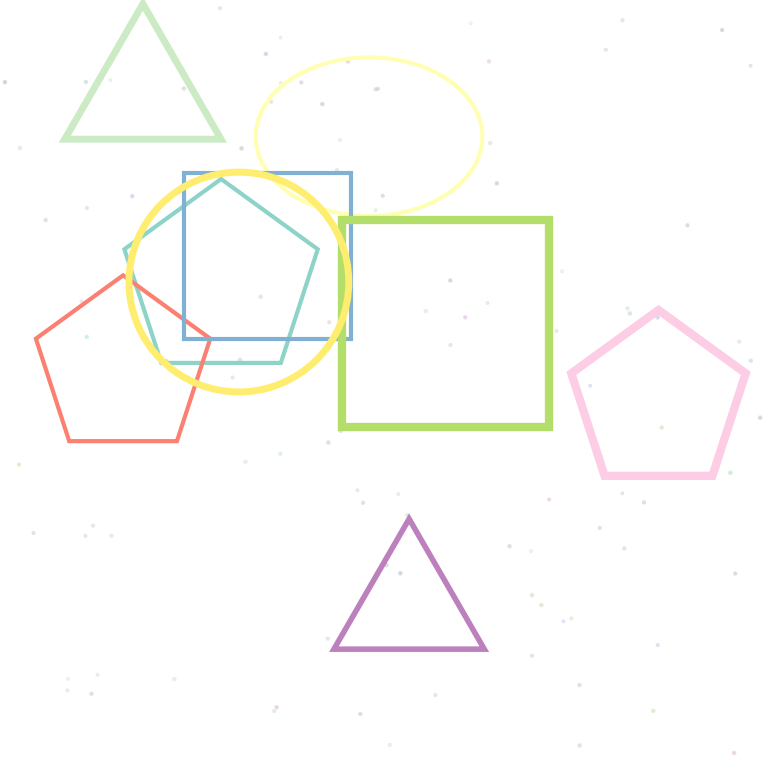[{"shape": "pentagon", "thickness": 1.5, "radius": 0.66, "center": [0.287, 0.635]}, {"shape": "oval", "thickness": 1.5, "radius": 0.74, "center": [0.479, 0.823]}, {"shape": "pentagon", "thickness": 1.5, "radius": 0.6, "center": [0.16, 0.523]}, {"shape": "square", "thickness": 1.5, "radius": 0.54, "center": [0.347, 0.668]}, {"shape": "square", "thickness": 3, "radius": 0.67, "center": [0.578, 0.58]}, {"shape": "pentagon", "thickness": 3, "radius": 0.6, "center": [0.855, 0.478]}, {"shape": "triangle", "thickness": 2, "radius": 0.56, "center": [0.531, 0.213]}, {"shape": "triangle", "thickness": 2.5, "radius": 0.59, "center": [0.186, 0.878]}, {"shape": "circle", "thickness": 2.5, "radius": 0.71, "center": [0.31, 0.634]}]